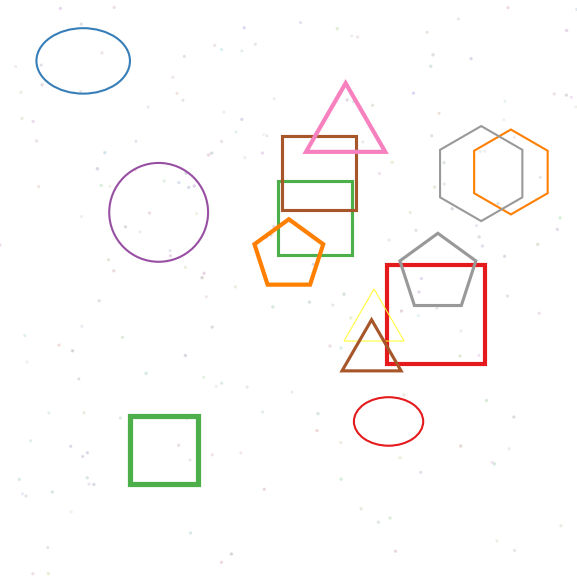[{"shape": "oval", "thickness": 1, "radius": 0.3, "center": [0.673, 0.269]}, {"shape": "square", "thickness": 2, "radius": 0.43, "center": [0.755, 0.455]}, {"shape": "oval", "thickness": 1, "radius": 0.4, "center": [0.144, 0.894]}, {"shape": "square", "thickness": 1.5, "radius": 0.32, "center": [0.545, 0.622]}, {"shape": "square", "thickness": 2.5, "radius": 0.29, "center": [0.284, 0.22]}, {"shape": "circle", "thickness": 1, "radius": 0.43, "center": [0.275, 0.631]}, {"shape": "hexagon", "thickness": 1, "radius": 0.37, "center": [0.885, 0.701]}, {"shape": "pentagon", "thickness": 2, "radius": 0.31, "center": [0.5, 0.557]}, {"shape": "triangle", "thickness": 0.5, "radius": 0.3, "center": [0.648, 0.439]}, {"shape": "square", "thickness": 1.5, "radius": 0.32, "center": [0.552, 0.699]}, {"shape": "triangle", "thickness": 1.5, "radius": 0.3, "center": [0.643, 0.386]}, {"shape": "triangle", "thickness": 2, "radius": 0.4, "center": [0.598, 0.776]}, {"shape": "hexagon", "thickness": 1, "radius": 0.41, "center": [0.833, 0.699]}, {"shape": "pentagon", "thickness": 1.5, "radius": 0.35, "center": [0.758, 0.526]}]